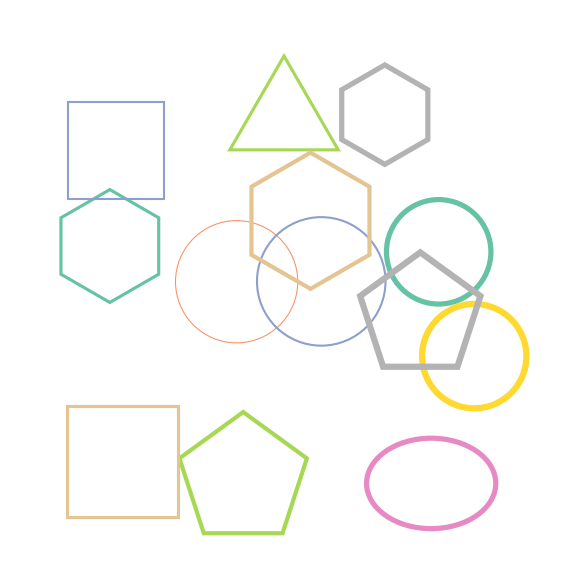[{"shape": "hexagon", "thickness": 1.5, "radius": 0.49, "center": [0.19, 0.573]}, {"shape": "circle", "thickness": 2.5, "radius": 0.45, "center": [0.76, 0.563]}, {"shape": "circle", "thickness": 0.5, "radius": 0.53, "center": [0.41, 0.511]}, {"shape": "circle", "thickness": 1, "radius": 0.56, "center": [0.556, 0.512]}, {"shape": "square", "thickness": 1, "radius": 0.42, "center": [0.201, 0.738]}, {"shape": "oval", "thickness": 2.5, "radius": 0.56, "center": [0.747, 0.162]}, {"shape": "pentagon", "thickness": 2, "radius": 0.58, "center": [0.421, 0.17]}, {"shape": "triangle", "thickness": 1.5, "radius": 0.54, "center": [0.492, 0.794]}, {"shape": "circle", "thickness": 3, "radius": 0.45, "center": [0.821, 0.382]}, {"shape": "square", "thickness": 1.5, "radius": 0.48, "center": [0.212, 0.2]}, {"shape": "hexagon", "thickness": 2, "radius": 0.59, "center": [0.538, 0.617]}, {"shape": "pentagon", "thickness": 3, "radius": 0.55, "center": [0.728, 0.453]}, {"shape": "hexagon", "thickness": 2.5, "radius": 0.43, "center": [0.666, 0.801]}]